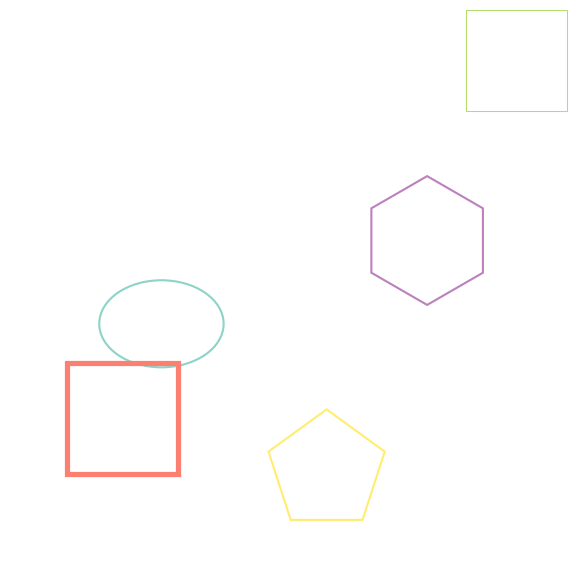[{"shape": "oval", "thickness": 1, "radius": 0.54, "center": [0.28, 0.438]}, {"shape": "square", "thickness": 2.5, "radius": 0.48, "center": [0.212, 0.274]}, {"shape": "square", "thickness": 0.5, "radius": 0.43, "center": [0.894, 0.894]}, {"shape": "hexagon", "thickness": 1, "radius": 0.56, "center": [0.74, 0.583]}, {"shape": "pentagon", "thickness": 1, "radius": 0.53, "center": [0.566, 0.184]}]